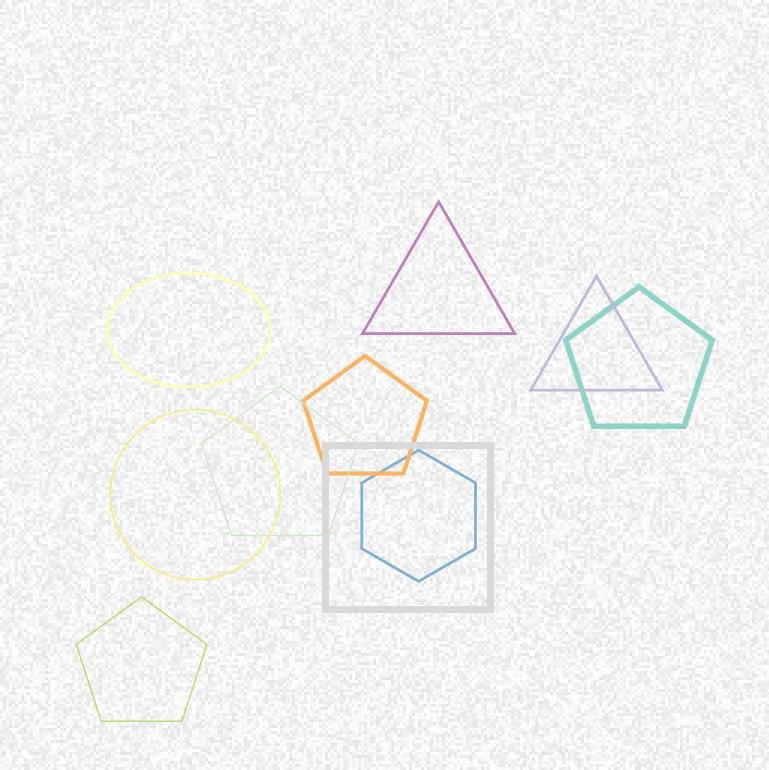[{"shape": "pentagon", "thickness": 2, "radius": 0.5, "center": [0.83, 0.527]}, {"shape": "oval", "thickness": 1, "radius": 0.53, "center": [0.245, 0.571]}, {"shape": "triangle", "thickness": 1, "radius": 0.49, "center": [0.775, 0.543]}, {"shape": "hexagon", "thickness": 1, "radius": 0.43, "center": [0.544, 0.33]}, {"shape": "pentagon", "thickness": 1.5, "radius": 0.42, "center": [0.474, 0.453]}, {"shape": "pentagon", "thickness": 0.5, "radius": 0.45, "center": [0.184, 0.136]}, {"shape": "square", "thickness": 2.5, "radius": 0.53, "center": [0.529, 0.316]}, {"shape": "triangle", "thickness": 1, "radius": 0.57, "center": [0.57, 0.624]}, {"shape": "pentagon", "thickness": 0.5, "radius": 0.54, "center": [0.364, 0.391]}, {"shape": "circle", "thickness": 0.5, "radius": 0.55, "center": [0.254, 0.358]}]